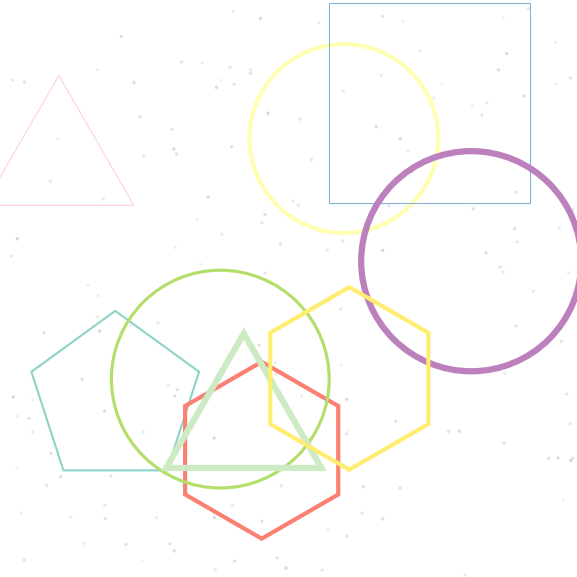[{"shape": "pentagon", "thickness": 1, "radius": 0.76, "center": [0.2, 0.308]}, {"shape": "circle", "thickness": 2, "radius": 0.82, "center": [0.596, 0.759]}, {"shape": "hexagon", "thickness": 2, "radius": 0.77, "center": [0.453, 0.219]}, {"shape": "square", "thickness": 0.5, "radius": 0.87, "center": [0.743, 0.821]}, {"shape": "circle", "thickness": 1.5, "radius": 0.94, "center": [0.381, 0.343]}, {"shape": "triangle", "thickness": 0.5, "radius": 0.75, "center": [0.102, 0.719]}, {"shape": "circle", "thickness": 3, "radius": 0.95, "center": [0.816, 0.547]}, {"shape": "triangle", "thickness": 3, "radius": 0.78, "center": [0.422, 0.266]}, {"shape": "hexagon", "thickness": 2, "radius": 0.79, "center": [0.605, 0.344]}]